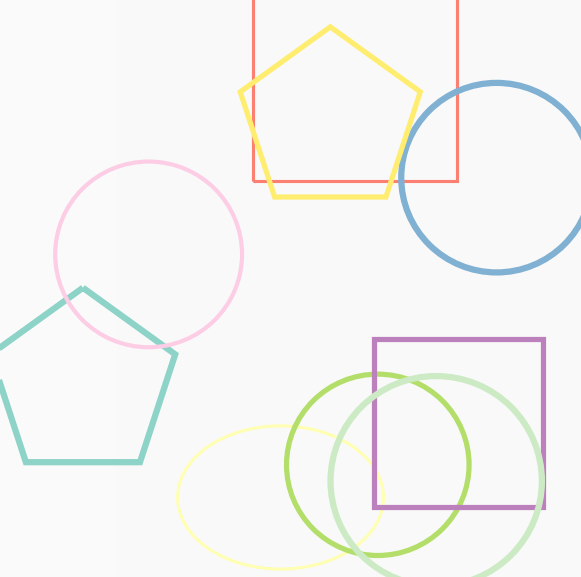[{"shape": "pentagon", "thickness": 3, "radius": 0.83, "center": [0.143, 0.334]}, {"shape": "oval", "thickness": 1.5, "radius": 0.89, "center": [0.483, 0.138]}, {"shape": "square", "thickness": 1.5, "radius": 0.87, "center": [0.611, 0.86]}, {"shape": "circle", "thickness": 3, "radius": 0.82, "center": [0.854, 0.692]}, {"shape": "circle", "thickness": 2.5, "radius": 0.79, "center": [0.65, 0.194]}, {"shape": "circle", "thickness": 2, "radius": 0.8, "center": [0.256, 0.559]}, {"shape": "square", "thickness": 2.5, "radius": 0.73, "center": [0.789, 0.267]}, {"shape": "circle", "thickness": 3, "radius": 0.91, "center": [0.75, 0.166]}, {"shape": "pentagon", "thickness": 2.5, "radius": 0.81, "center": [0.568, 0.79]}]